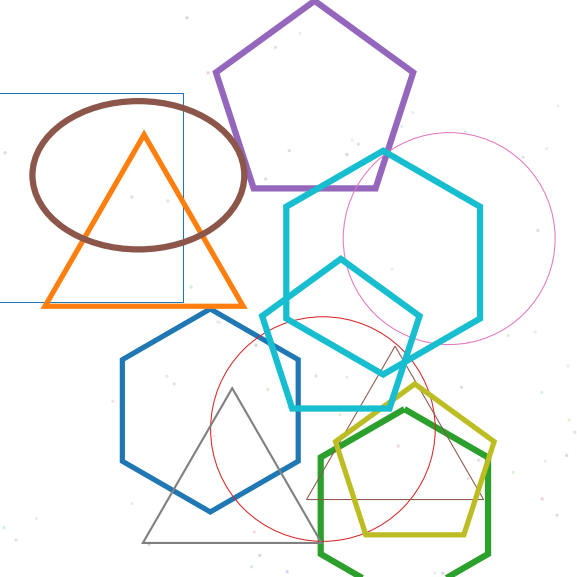[{"shape": "square", "thickness": 0.5, "radius": 0.91, "center": [0.136, 0.657]}, {"shape": "hexagon", "thickness": 2.5, "radius": 0.88, "center": [0.364, 0.288]}, {"shape": "triangle", "thickness": 2.5, "radius": 0.99, "center": [0.249, 0.568]}, {"shape": "hexagon", "thickness": 3, "radius": 0.84, "center": [0.7, 0.123]}, {"shape": "circle", "thickness": 0.5, "radius": 0.97, "center": [0.559, 0.256]}, {"shape": "pentagon", "thickness": 3, "radius": 0.9, "center": [0.545, 0.818]}, {"shape": "triangle", "thickness": 0.5, "radius": 0.89, "center": [0.684, 0.223]}, {"shape": "oval", "thickness": 3, "radius": 0.92, "center": [0.24, 0.696]}, {"shape": "circle", "thickness": 0.5, "radius": 0.92, "center": [0.778, 0.586]}, {"shape": "triangle", "thickness": 1, "radius": 0.89, "center": [0.402, 0.148]}, {"shape": "pentagon", "thickness": 2.5, "radius": 0.72, "center": [0.718, 0.19]}, {"shape": "pentagon", "thickness": 3, "radius": 0.72, "center": [0.59, 0.408]}, {"shape": "hexagon", "thickness": 3, "radius": 0.97, "center": [0.664, 0.544]}]